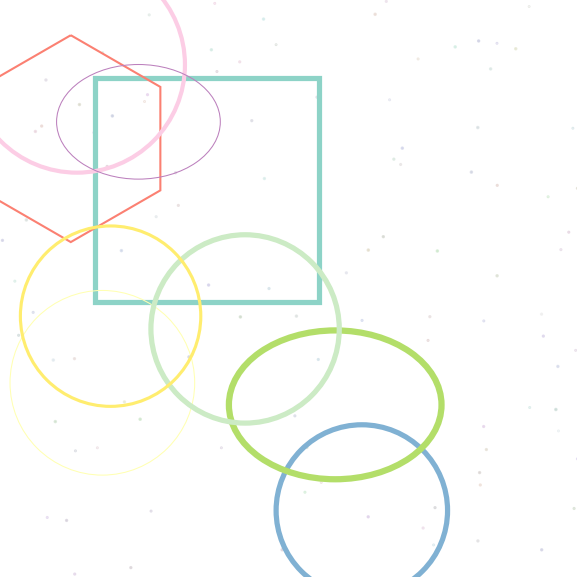[{"shape": "square", "thickness": 2.5, "radius": 0.97, "center": [0.358, 0.67]}, {"shape": "circle", "thickness": 0.5, "radius": 0.8, "center": [0.177, 0.336]}, {"shape": "hexagon", "thickness": 1, "radius": 0.9, "center": [0.123, 0.759]}, {"shape": "circle", "thickness": 2.5, "radius": 0.74, "center": [0.627, 0.115]}, {"shape": "oval", "thickness": 3, "radius": 0.92, "center": [0.58, 0.298]}, {"shape": "circle", "thickness": 2, "radius": 0.93, "center": [0.133, 0.887]}, {"shape": "oval", "thickness": 0.5, "radius": 0.71, "center": [0.24, 0.788]}, {"shape": "circle", "thickness": 2.5, "radius": 0.82, "center": [0.424, 0.43]}, {"shape": "circle", "thickness": 1.5, "radius": 0.78, "center": [0.191, 0.452]}]